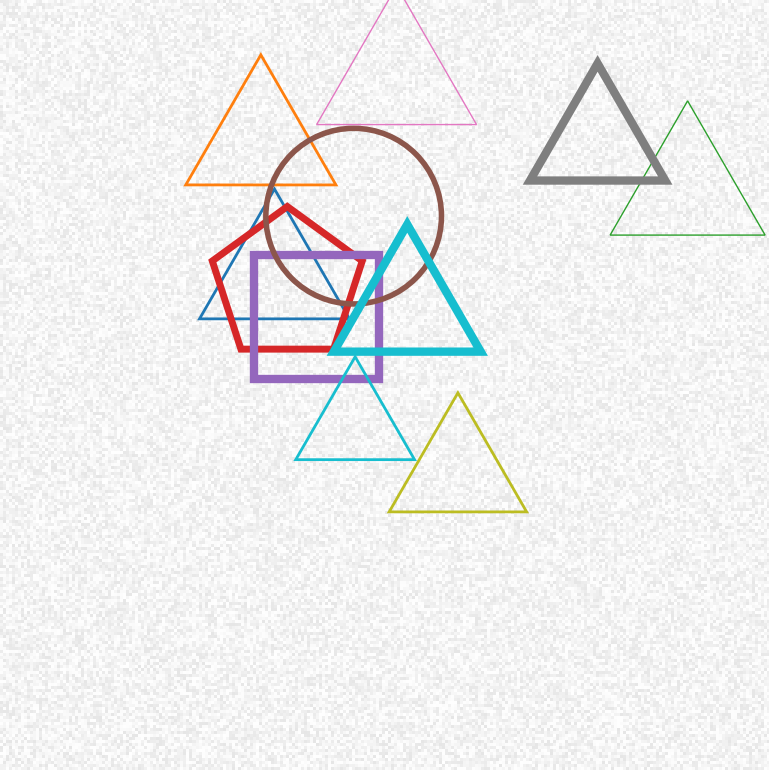[{"shape": "triangle", "thickness": 1, "radius": 0.56, "center": [0.356, 0.642]}, {"shape": "triangle", "thickness": 1, "radius": 0.56, "center": [0.339, 0.816]}, {"shape": "triangle", "thickness": 0.5, "radius": 0.58, "center": [0.893, 0.753]}, {"shape": "pentagon", "thickness": 2.5, "radius": 0.51, "center": [0.373, 0.629]}, {"shape": "square", "thickness": 3, "radius": 0.4, "center": [0.411, 0.588]}, {"shape": "circle", "thickness": 2, "radius": 0.57, "center": [0.459, 0.719]}, {"shape": "triangle", "thickness": 0.5, "radius": 0.6, "center": [0.515, 0.898]}, {"shape": "triangle", "thickness": 3, "radius": 0.51, "center": [0.776, 0.816]}, {"shape": "triangle", "thickness": 1, "radius": 0.52, "center": [0.595, 0.387]}, {"shape": "triangle", "thickness": 3, "radius": 0.55, "center": [0.529, 0.598]}, {"shape": "triangle", "thickness": 1, "radius": 0.45, "center": [0.461, 0.448]}]